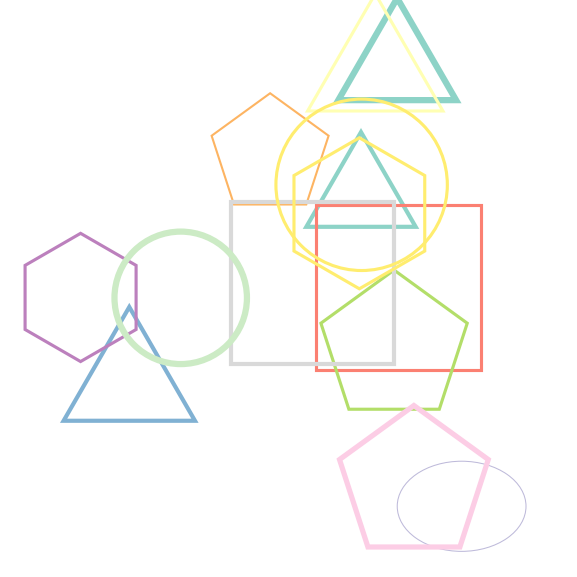[{"shape": "triangle", "thickness": 2, "radius": 0.55, "center": [0.625, 0.661]}, {"shape": "triangle", "thickness": 3, "radius": 0.59, "center": [0.688, 0.885]}, {"shape": "triangle", "thickness": 1.5, "radius": 0.68, "center": [0.65, 0.875]}, {"shape": "oval", "thickness": 0.5, "radius": 0.56, "center": [0.799, 0.122]}, {"shape": "square", "thickness": 1.5, "radius": 0.72, "center": [0.691, 0.501]}, {"shape": "triangle", "thickness": 2, "radius": 0.66, "center": [0.224, 0.336]}, {"shape": "pentagon", "thickness": 1, "radius": 0.53, "center": [0.468, 0.731]}, {"shape": "pentagon", "thickness": 1.5, "radius": 0.67, "center": [0.682, 0.398]}, {"shape": "pentagon", "thickness": 2.5, "radius": 0.68, "center": [0.717, 0.162]}, {"shape": "square", "thickness": 2, "radius": 0.7, "center": [0.541, 0.509]}, {"shape": "hexagon", "thickness": 1.5, "radius": 0.55, "center": [0.14, 0.484]}, {"shape": "circle", "thickness": 3, "radius": 0.57, "center": [0.313, 0.483]}, {"shape": "circle", "thickness": 1.5, "radius": 0.74, "center": [0.626, 0.679]}, {"shape": "hexagon", "thickness": 1.5, "radius": 0.65, "center": [0.622, 0.63]}]